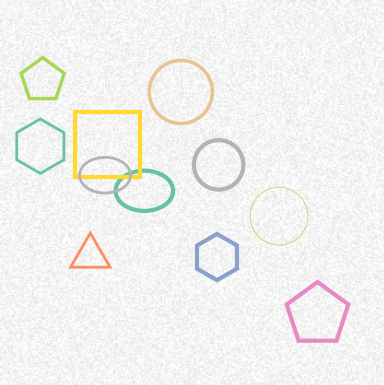[{"shape": "hexagon", "thickness": 2, "radius": 0.35, "center": [0.105, 0.62]}, {"shape": "oval", "thickness": 3, "radius": 0.37, "center": [0.375, 0.504]}, {"shape": "triangle", "thickness": 2, "radius": 0.3, "center": [0.235, 0.336]}, {"shape": "hexagon", "thickness": 3, "radius": 0.3, "center": [0.564, 0.332]}, {"shape": "pentagon", "thickness": 3, "radius": 0.42, "center": [0.825, 0.183]}, {"shape": "pentagon", "thickness": 2.5, "radius": 0.29, "center": [0.111, 0.792]}, {"shape": "circle", "thickness": 0.5, "radius": 0.38, "center": [0.725, 0.439]}, {"shape": "square", "thickness": 3, "radius": 0.42, "center": [0.28, 0.625]}, {"shape": "circle", "thickness": 2.5, "radius": 0.41, "center": [0.47, 0.761]}, {"shape": "circle", "thickness": 3, "radius": 0.32, "center": [0.568, 0.572]}, {"shape": "oval", "thickness": 2, "radius": 0.33, "center": [0.273, 0.545]}]